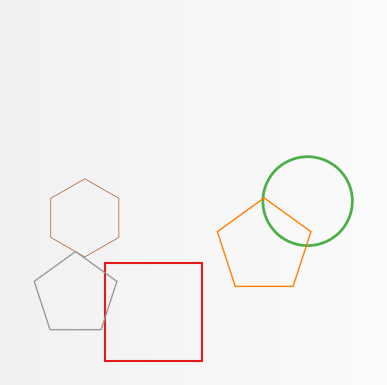[{"shape": "square", "thickness": 1.5, "radius": 0.63, "center": [0.396, 0.19]}, {"shape": "circle", "thickness": 2, "radius": 0.58, "center": [0.794, 0.478]}, {"shape": "pentagon", "thickness": 1, "radius": 0.63, "center": [0.682, 0.359]}, {"shape": "hexagon", "thickness": 0.5, "radius": 0.51, "center": [0.219, 0.434]}, {"shape": "pentagon", "thickness": 1, "radius": 0.56, "center": [0.195, 0.234]}]